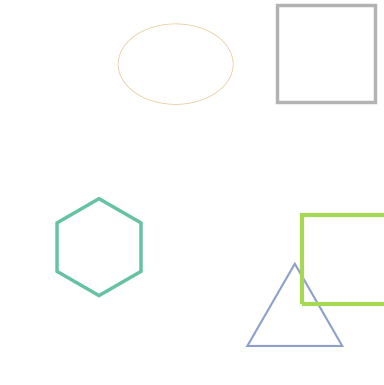[{"shape": "hexagon", "thickness": 2.5, "radius": 0.63, "center": [0.257, 0.358]}, {"shape": "triangle", "thickness": 1.5, "radius": 0.71, "center": [0.766, 0.173]}, {"shape": "square", "thickness": 3, "radius": 0.58, "center": [0.899, 0.326]}, {"shape": "oval", "thickness": 0.5, "radius": 0.75, "center": [0.456, 0.833]}, {"shape": "square", "thickness": 2.5, "radius": 0.63, "center": [0.847, 0.862]}]